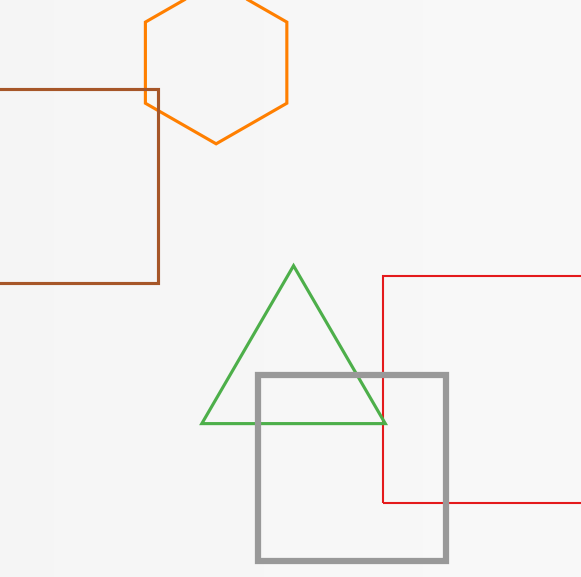[{"shape": "square", "thickness": 1, "radius": 0.99, "center": [0.857, 0.325]}, {"shape": "triangle", "thickness": 1.5, "radius": 0.91, "center": [0.505, 0.357]}, {"shape": "hexagon", "thickness": 1.5, "radius": 0.7, "center": [0.372, 0.891]}, {"shape": "square", "thickness": 1.5, "radius": 0.84, "center": [0.104, 0.677]}, {"shape": "square", "thickness": 3, "radius": 0.81, "center": [0.605, 0.189]}]